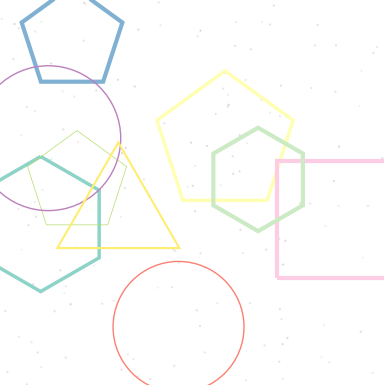[{"shape": "hexagon", "thickness": 2.5, "radius": 0.88, "center": [0.106, 0.418]}, {"shape": "pentagon", "thickness": 2.5, "radius": 0.93, "center": [0.585, 0.63]}, {"shape": "circle", "thickness": 1, "radius": 0.85, "center": [0.464, 0.151]}, {"shape": "pentagon", "thickness": 3, "radius": 0.69, "center": [0.187, 0.899]}, {"shape": "pentagon", "thickness": 0.5, "radius": 0.68, "center": [0.2, 0.525]}, {"shape": "square", "thickness": 3, "radius": 0.76, "center": [0.872, 0.43]}, {"shape": "circle", "thickness": 1, "radius": 0.94, "center": [0.125, 0.641]}, {"shape": "hexagon", "thickness": 3, "radius": 0.67, "center": [0.67, 0.534]}, {"shape": "triangle", "thickness": 1.5, "radius": 0.91, "center": [0.307, 0.447]}]